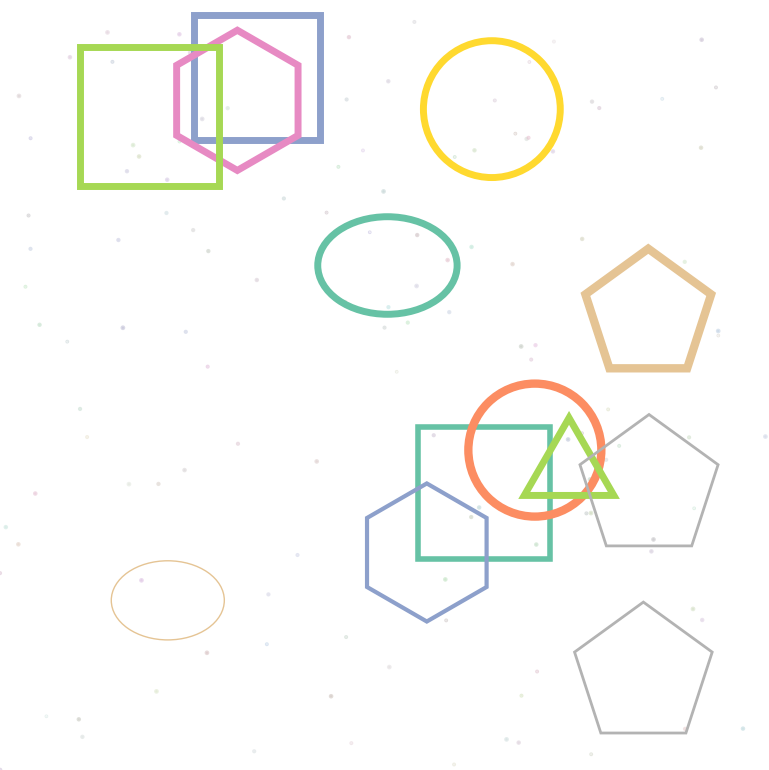[{"shape": "square", "thickness": 2, "radius": 0.43, "center": [0.629, 0.36]}, {"shape": "oval", "thickness": 2.5, "radius": 0.45, "center": [0.503, 0.655]}, {"shape": "circle", "thickness": 3, "radius": 0.43, "center": [0.695, 0.415]}, {"shape": "square", "thickness": 2.5, "radius": 0.41, "center": [0.334, 0.899]}, {"shape": "hexagon", "thickness": 1.5, "radius": 0.45, "center": [0.554, 0.282]}, {"shape": "hexagon", "thickness": 2.5, "radius": 0.46, "center": [0.308, 0.87]}, {"shape": "square", "thickness": 2.5, "radius": 0.45, "center": [0.194, 0.849]}, {"shape": "triangle", "thickness": 2.5, "radius": 0.34, "center": [0.739, 0.39]}, {"shape": "circle", "thickness": 2.5, "radius": 0.44, "center": [0.639, 0.858]}, {"shape": "pentagon", "thickness": 3, "radius": 0.43, "center": [0.842, 0.591]}, {"shape": "oval", "thickness": 0.5, "radius": 0.37, "center": [0.218, 0.22]}, {"shape": "pentagon", "thickness": 1, "radius": 0.47, "center": [0.843, 0.367]}, {"shape": "pentagon", "thickness": 1, "radius": 0.47, "center": [0.836, 0.124]}]